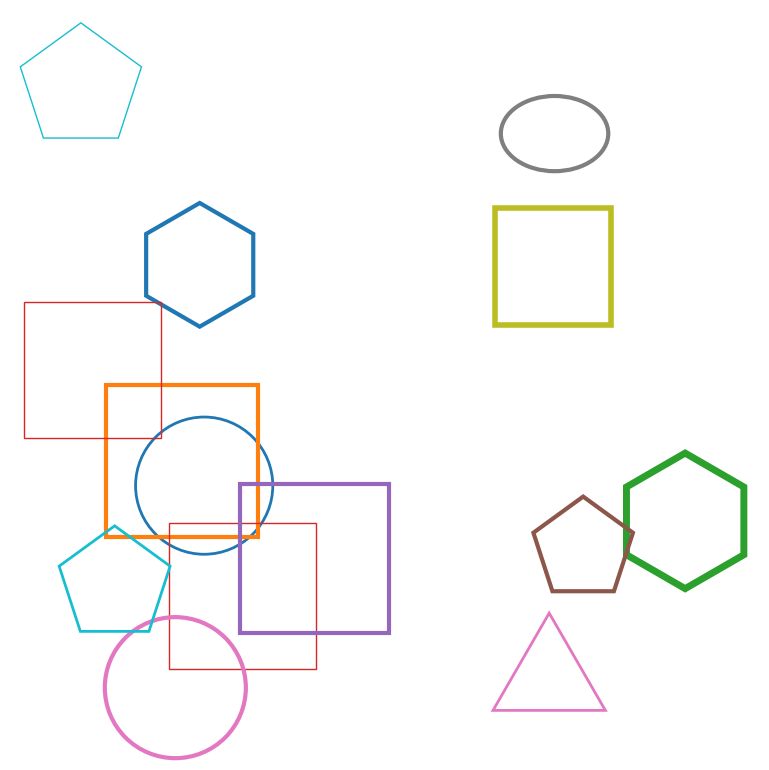[{"shape": "hexagon", "thickness": 1.5, "radius": 0.4, "center": [0.259, 0.656]}, {"shape": "circle", "thickness": 1, "radius": 0.45, "center": [0.265, 0.369]}, {"shape": "square", "thickness": 1.5, "radius": 0.49, "center": [0.237, 0.402]}, {"shape": "hexagon", "thickness": 2.5, "radius": 0.44, "center": [0.89, 0.324]}, {"shape": "square", "thickness": 0.5, "radius": 0.48, "center": [0.315, 0.226]}, {"shape": "square", "thickness": 0.5, "radius": 0.44, "center": [0.12, 0.519]}, {"shape": "square", "thickness": 1.5, "radius": 0.48, "center": [0.409, 0.275]}, {"shape": "pentagon", "thickness": 1.5, "radius": 0.34, "center": [0.757, 0.287]}, {"shape": "circle", "thickness": 1.5, "radius": 0.46, "center": [0.228, 0.107]}, {"shape": "triangle", "thickness": 1, "radius": 0.42, "center": [0.713, 0.12]}, {"shape": "oval", "thickness": 1.5, "radius": 0.35, "center": [0.72, 0.827]}, {"shape": "square", "thickness": 2, "radius": 0.38, "center": [0.718, 0.654]}, {"shape": "pentagon", "thickness": 1, "radius": 0.38, "center": [0.149, 0.241]}, {"shape": "pentagon", "thickness": 0.5, "radius": 0.41, "center": [0.105, 0.888]}]